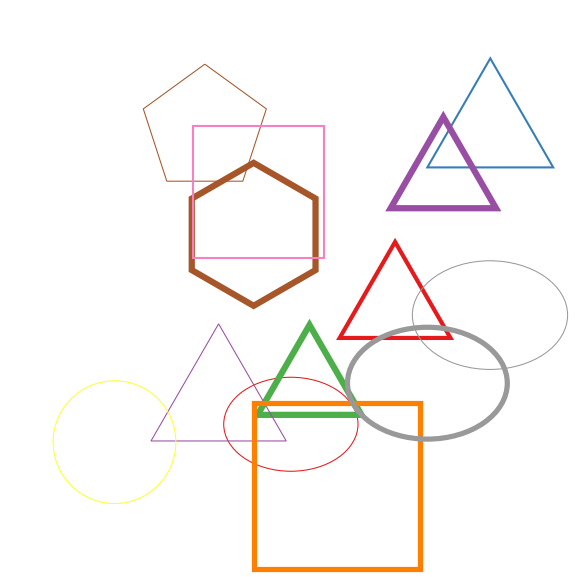[{"shape": "triangle", "thickness": 2, "radius": 0.55, "center": [0.684, 0.469]}, {"shape": "oval", "thickness": 0.5, "radius": 0.58, "center": [0.504, 0.264]}, {"shape": "triangle", "thickness": 1, "radius": 0.63, "center": [0.849, 0.772]}, {"shape": "triangle", "thickness": 3, "radius": 0.52, "center": [0.536, 0.333]}, {"shape": "triangle", "thickness": 0.5, "radius": 0.68, "center": [0.379, 0.303]}, {"shape": "triangle", "thickness": 3, "radius": 0.53, "center": [0.768, 0.691]}, {"shape": "square", "thickness": 2.5, "radius": 0.72, "center": [0.583, 0.158]}, {"shape": "circle", "thickness": 0.5, "radius": 0.53, "center": [0.198, 0.233]}, {"shape": "pentagon", "thickness": 0.5, "radius": 0.56, "center": [0.355, 0.776]}, {"shape": "hexagon", "thickness": 3, "radius": 0.62, "center": [0.439, 0.593]}, {"shape": "square", "thickness": 1, "radius": 0.57, "center": [0.447, 0.666]}, {"shape": "oval", "thickness": 0.5, "radius": 0.67, "center": [0.848, 0.454]}, {"shape": "oval", "thickness": 2.5, "radius": 0.69, "center": [0.74, 0.336]}]